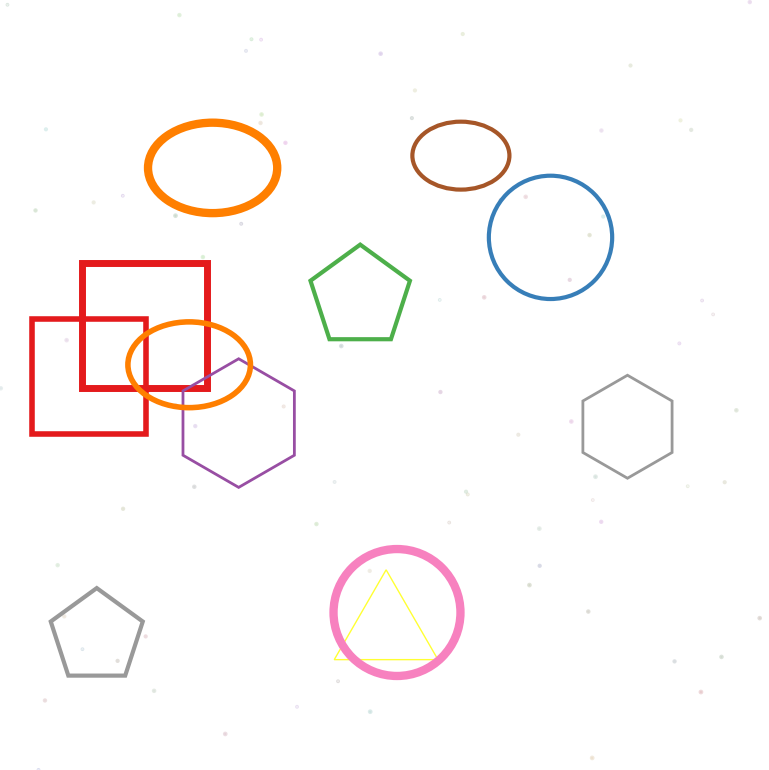[{"shape": "square", "thickness": 2, "radius": 0.37, "center": [0.116, 0.511]}, {"shape": "square", "thickness": 2.5, "radius": 0.4, "center": [0.188, 0.577]}, {"shape": "circle", "thickness": 1.5, "radius": 0.4, "center": [0.715, 0.692]}, {"shape": "pentagon", "thickness": 1.5, "radius": 0.34, "center": [0.468, 0.614]}, {"shape": "hexagon", "thickness": 1, "radius": 0.42, "center": [0.31, 0.451]}, {"shape": "oval", "thickness": 2, "radius": 0.4, "center": [0.246, 0.526]}, {"shape": "oval", "thickness": 3, "radius": 0.42, "center": [0.276, 0.782]}, {"shape": "triangle", "thickness": 0.5, "radius": 0.39, "center": [0.501, 0.182]}, {"shape": "oval", "thickness": 1.5, "radius": 0.32, "center": [0.599, 0.798]}, {"shape": "circle", "thickness": 3, "radius": 0.41, "center": [0.516, 0.205]}, {"shape": "pentagon", "thickness": 1.5, "radius": 0.31, "center": [0.126, 0.173]}, {"shape": "hexagon", "thickness": 1, "radius": 0.33, "center": [0.815, 0.446]}]